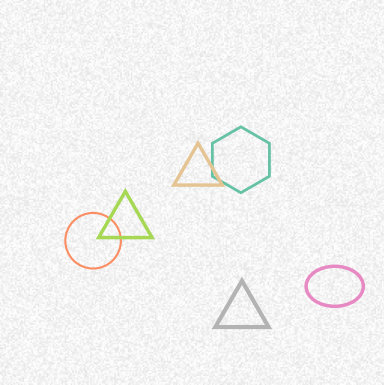[{"shape": "hexagon", "thickness": 2, "radius": 0.43, "center": [0.626, 0.585]}, {"shape": "circle", "thickness": 1.5, "radius": 0.36, "center": [0.242, 0.375]}, {"shape": "oval", "thickness": 2.5, "radius": 0.37, "center": [0.869, 0.256]}, {"shape": "triangle", "thickness": 2.5, "radius": 0.4, "center": [0.326, 0.423]}, {"shape": "triangle", "thickness": 2.5, "radius": 0.36, "center": [0.514, 0.556]}, {"shape": "triangle", "thickness": 3, "radius": 0.4, "center": [0.628, 0.191]}]